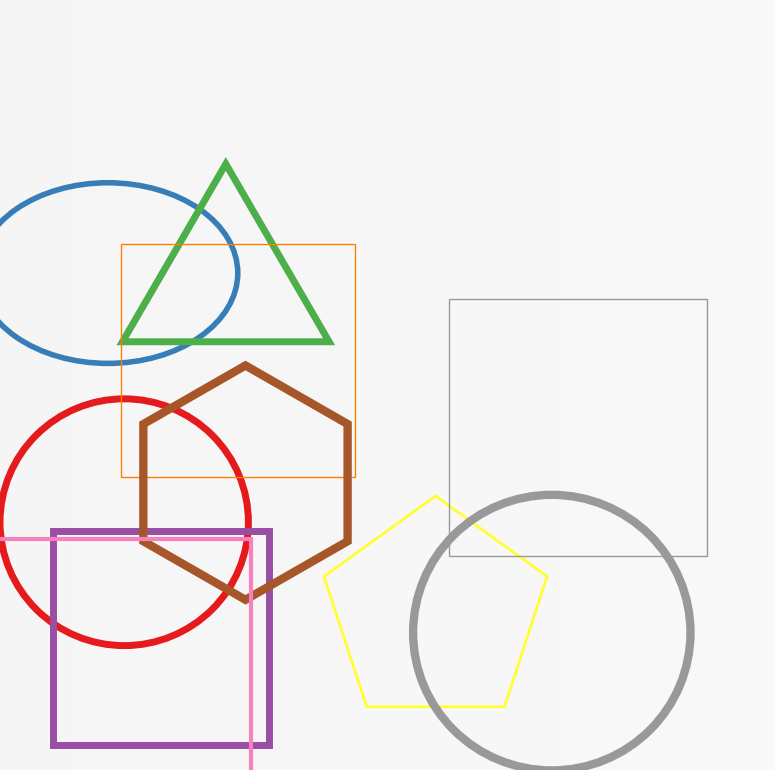[{"shape": "circle", "thickness": 2.5, "radius": 0.8, "center": [0.16, 0.322]}, {"shape": "oval", "thickness": 2, "radius": 0.84, "center": [0.139, 0.645]}, {"shape": "triangle", "thickness": 2.5, "radius": 0.77, "center": [0.291, 0.633]}, {"shape": "square", "thickness": 2.5, "radius": 0.7, "center": [0.208, 0.171]}, {"shape": "square", "thickness": 0.5, "radius": 0.76, "center": [0.307, 0.532]}, {"shape": "pentagon", "thickness": 1, "radius": 0.76, "center": [0.562, 0.205]}, {"shape": "hexagon", "thickness": 3, "radius": 0.76, "center": [0.317, 0.373]}, {"shape": "square", "thickness": 1.5, "radius": 0.97, "center": [0.13, 0.106]}, {"shape": "square", "thickness": 0.5, "radius": 0.83, "center": [0.746, 0.445]}, {"shape": "circle", "thickness": 3, "radius": 0.89, "center": [0.712, 0.178]}]